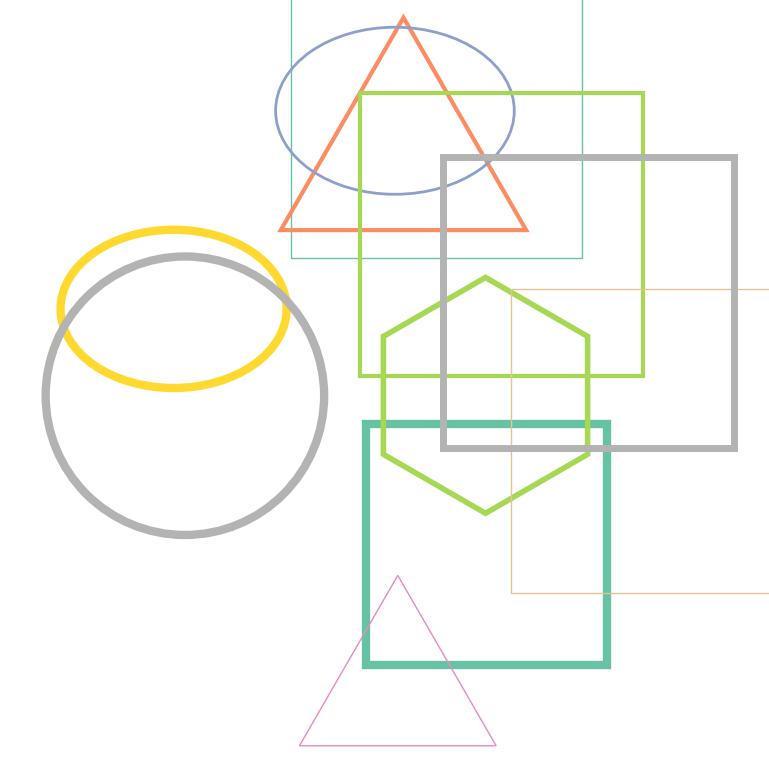[{"shape": "square", "thickness": 0.5, "radius": 0.95, "center": [0.567, 0.854]}, {"shape": "square", "thickness": 3, "radius": 0.78, "center": [0.632, 0.293]}, {"shape": "triangle", "thickness": 1.5, "radius": 0.92, "center": [0.524, 0.793]}, {"shape": "oval", "thickness": 1, "radius": 0.77, "center": [0.513, 0.856]}, {"shape": "triangle", "thickness": 0.5, "radius": 0.74, "center": [0.517, 0.105]}, {"shape": "hexagon", "thickness": 2, "radius": 0.77, "center": [0.631, 0.487]}, {"shape": "square", "thickness": 1.5, "radius": 0.92, "center": [0.651, 0.695]}, {"shape": "oval", "thickness": 3, "radius": 0.73, "center": [0.225, 0.599]}, {"shape": "square", "thickness": 0.5, "radius": 0.99, "center": [0.861, 0.427]}, {"shape": "square", "thickness": 2.5, "radius": 0.95, "center": [0.765, 0.607]}, {"shape": "circle", "thickness": 3, "radius": 0.9, "center": [0.24, 0.486]}]